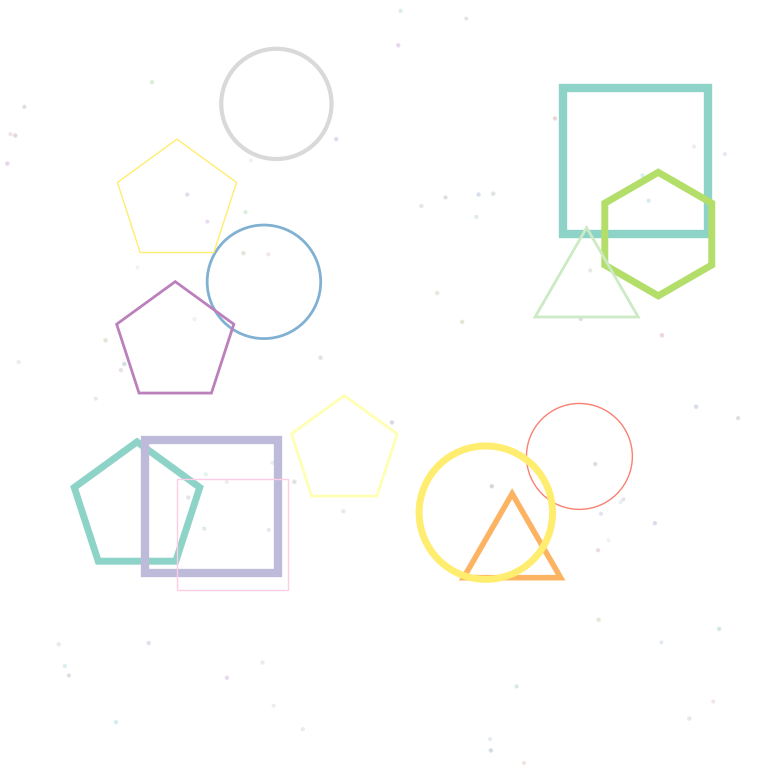[{"shape": "square", "thickness": 3, "radius": 0.47, "center": [0.825, 0.791]}, {"shape": "pentagon", "thickness": 2.5, "radius": 0.43, "center": [0.178, 0.34]}, {"shape": "pentagon", "thickness": 1, "radius": 0.36, "center": [0.447, 0.414]}, {"shape": "square", "thickness": 3, "radius": 0.43, "center": [0.274, 0.342]}, {"shape": "circle", "thickness": 0.5, "radius": 0.34, "center": [0.752, 0.407]}, {"shape": "circle", "thickness": 1, "radius": 0.37, "center": [0.343, 0.634]}, {"shape": "triangle", "thickness": 2, "radius": 0.36, "center": [0.665, 0.286]}, {"shape": "hexagon", "thickness": 2.5, "radius": 0.4, "center": [0.855, 0.696]}, {"shape": "square", "thickness": 0.5, "radius": 0.36, "center": [0.302, 0.306]}, {"shape": "circle", "thickness": 1.5, "radius": 0.36, "center": [0.359, 0.865]}, {"shape": "pentagon", "thickness": 1, "radius": 0.4, "center": [0.228, 0.554]}, {"shape": "triangle", "thickness": 1, "radius": 0.39, "center": [0.762, 0.627]}, {"shape": "circle", "thickness": 2.5, "radius": 0.43, "center": [0.631, 0.334]}, {"shape": "pentagon", "thickness": 0.5, "radius": 0.41, "center": [0.23, 0.738]}]